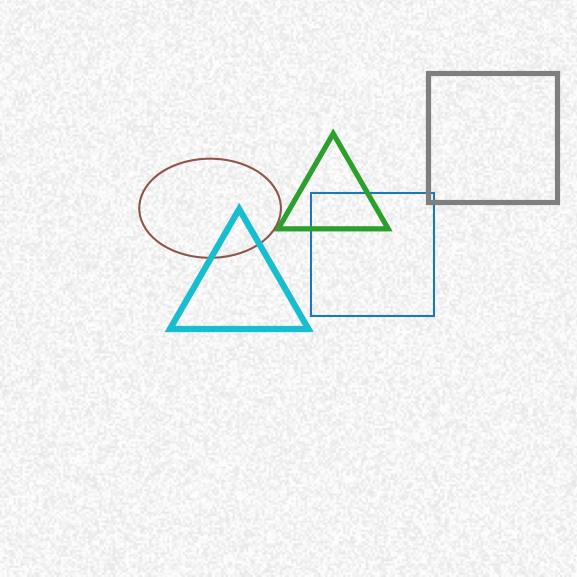[{"shape": "square", "thickness": 1, "radius": 0.53, "center": [0.645, 0.558]}, {"shape": "triangle", "thickness": 2.5, "radius": 0.55, "center": [0.577, 0.658]}, {"shape": "oval", "thickness": 1, "radius": 0.61, "center": [0.364, 0.639]}, {"shape": "square", "thickness": 2.5, "radius": 0.56, "center": [0.853, 0.761]}, {"shape": "triangle", "thickness": 3, "radius": 0.69, "center": [0.414, 0.499]}]